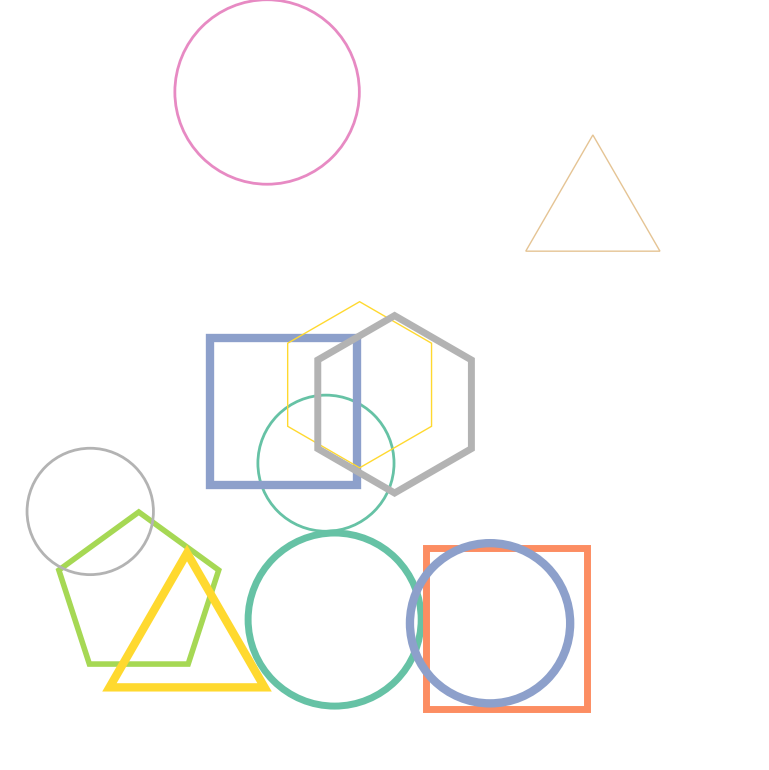[{"shape": "circle", "thickness": 2.5, "radius": 0.56, "center": [0.435, 0.195]}, {"shape": "circle", "thickness": 1, "radius": 0.44, "center": [0.423, 0.398]}, {"shape": "square", "thickness": 2.5, "radius": 0.52, "center": [0.658, 0.184]}, {"shape": "square", "thickness": 3, "radius": 0.48, "center": [0.368, 0.465]}, {"shape": "circle", "thickness": 3, "radius": 0.52, "center": [0.636, 0.191]}, {"shape": "circle", "thickness": 1, "radius": 0.6, "center": [0.347, 0.881]}, {"shape": "pentagon", "thickness": 2, "radius": 0.55, "center": [0.18, 0.226]}, {"shape": "triangle", "thickness": 3, "radius": 0.58, "center": [0.243, 0.165]}, {"shape": "hexagon", "thickness": 0.5, "radius": 0.54, "center": [0.467, 0.5]}, {"shape": "triangle", "thickness": 0.5, "radius": 0.5, "center": [0.77, 0.724]}, {"shape": "hexagon", "thickness": 2.5, "radius": 0.58, "center": [0.512, 0.475]}, {"shape": "circle", "thickness": 1, "radius": 0.41, "center": [0.117, 0.336]}]